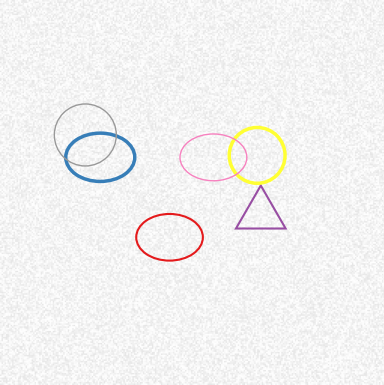[{"shape": "oval", "thickness": 1.5, "radius": 0.43, "center": [0.44, 0.384]}, {"shape": "oval", "thickness": 2.5, "radius": 0.45, "center": [0.26, 0.591]}, {"shape": "triangle", "thickness": 1.5, "radius": 0.37, "center": [0.677, 0.444]}, {"shape": "circle", "thickness": 2.5, "radius": 0.36, "center": [0.668, 0.596]}, {"shape": "oval", "thickness": 1, "radius": 0.43, "center": [0.554, 0.591]}, {"shape": "circle", "thickness": 1, "radius": 0.4, "center": [0.222, 0.649]}]